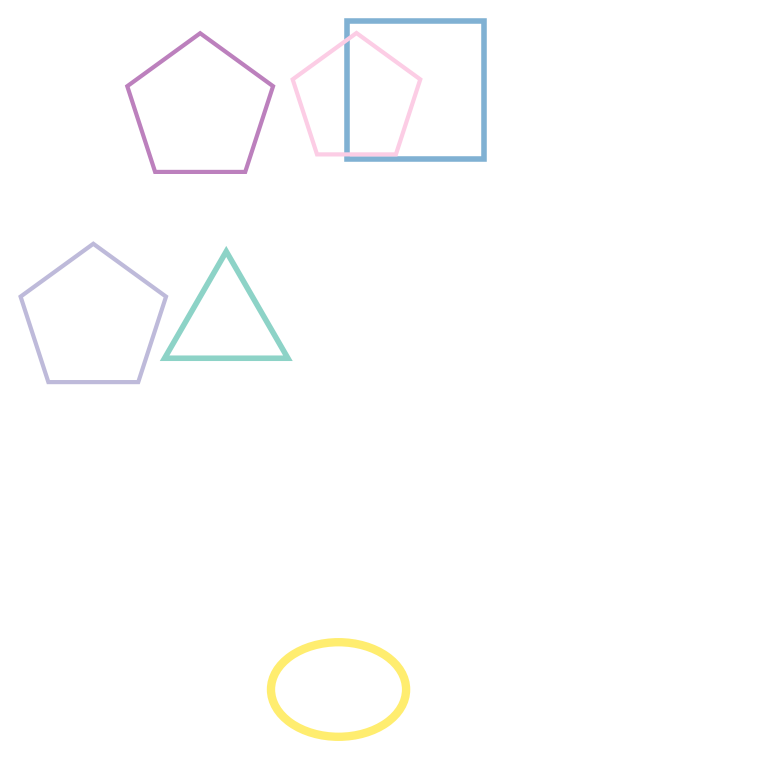[{"shape": "triangle", "thickness": 2, "radius": 0.46, "center": [0.294, 0.581]}, {"shape": "pentagon", "thickness": 1.5, "radius": 0.5, "center": [0.121, 0.584]}, {"shape": "square", "thickness": 2, "radius": 0.45, "center": [0.54, 0.883]}, {"shape": "pentagon", "thickness": 1.5, "radius": 0.44, "center": [0.463, 0.87]}, {"shape": "pentagon", "thickness": 1.5, "radius": 0.5, "center": [0.26, 0.857]}, {"shape": "oval", "thickness": 3, "radius": 0.44, "center": [0.44, 0.105]}]